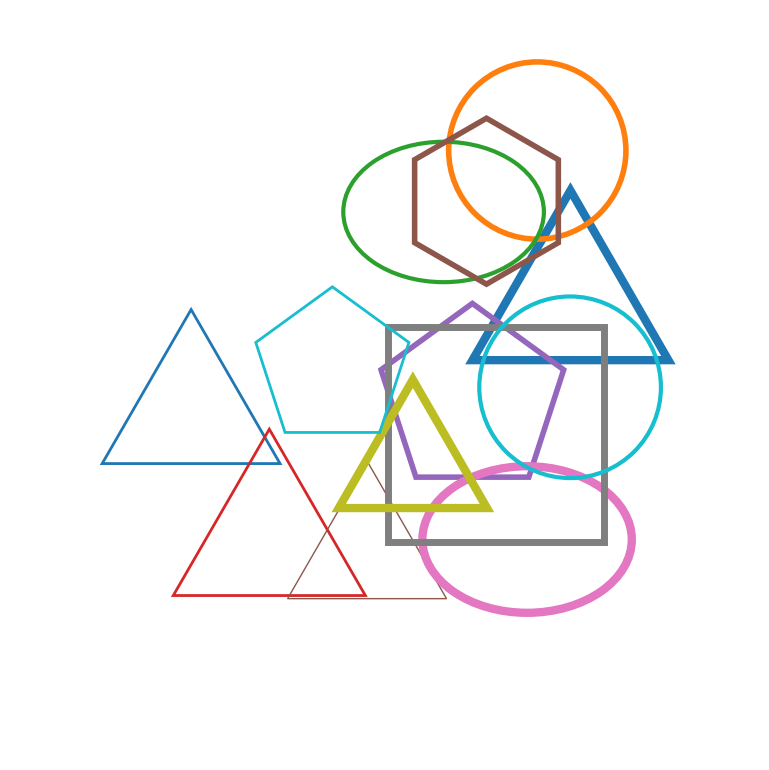[{"shape": "triangle", "thickness": 3, "radius": 0.73, "center": [0.741, 0.606]}, {"shape": "triangle", "thickness": 1, "radius": 0.67, "center": [0.248, 0.465]}, {"shape": "circle", "thickness": 2, "radius": 0.58, "center": [0.698, 0.804]}, {"shape": "oval", "thickness": 1.5, "radius": 0.65, "center": [0.576, 0.725]}, {"shape": "triangle", "thickness": 1, "radius": 0.72, "center": [0.35, 0.299]}, {"shape": "pentagon", "thickness": 2, "radius": 0.62, "center": [0.613, 0.481]}, {"shape": "hexagon", "thickness": 2, "radius": 0.54, "center": [0.632, 0.739]}, {"shape": "triangle", "thickness": 0.5, "radius": 0.6, "center": [0.477, 0.282]}, {"shape": "oval", "thickness": 3, "radius": 0.68, "center": [0.685, 0.299]}, {"shape": "square", "thickness": 2.5, "radius": 0.7, "center": [0.644, 0.436]}, {"shape": "triangle", "thickness": 3, "radius": 0.56, "center": [0.536, 0.396]}, {"shape": "pentagon", "thickness": 1, "radius": 0.52, "center": [0.432, 0.523]}, {"shape": "circle", "thickness": 1.5, "radius": 0.59, "center": [0.74, 0.497]}]